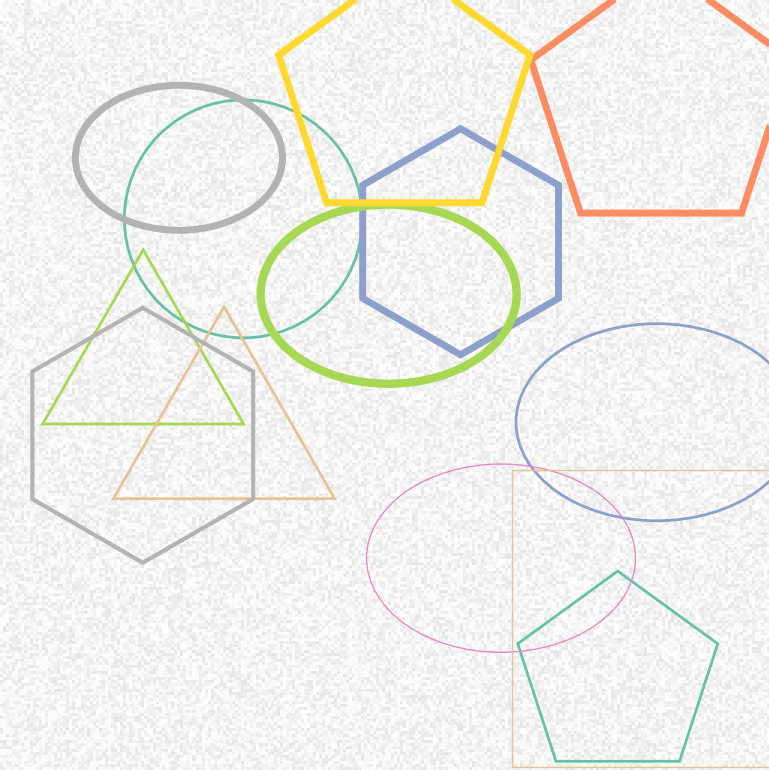[{"shape": "circle", "thickness": 1, "radius": 0.77, "center": [0.316, 0.716]}, {"shape": "pentagon", "thickness": 1, "radius": 0.68, "center": [0.802, 0.122]}, {"shape": "pentagon", "thickness": 2.5, "radius": 0.89, "center": [0.858, 0.867]}, {"shape": "oval", "thickness": 1, "radius": 0.91, "center": [0.853, 0.452]}, {"shape": "hexagon", "thickness": 2.5, "radius": 0.73, "center": [0.598, 0.686]}, {"shape": "oval", "thickness": 0.5, "radius": 0.87, "center": [0.651, 0.275]}, {"shape": "triangle", "thickness": 1, "radius": 0.75, "center": [0.186, 0.525]}, {"shape": "oval", "thickness": 3, "radius": 0.83, "center": [0.505, 0.618]}, {"shape": "pentagon", "thickness": 2.5, "radius": 0.86, "center": [0.525, 0.876]}, {"shape": "triangle", "thickness": 1, "radius": 0.83, "center": [0.291, 0.435]}, {"shape": "square", "thickness": 0.5, "radius": 0.96, "center": [0.857, 0.197]}, {"shape": "oval", "thickness": 2.5, "radius": 0.67, "center": [0.232, 0.795]}, {"shape": "hexagon", "thickness": 1.5, "radius": 0.83, "center": [0.185, 0.435]}]